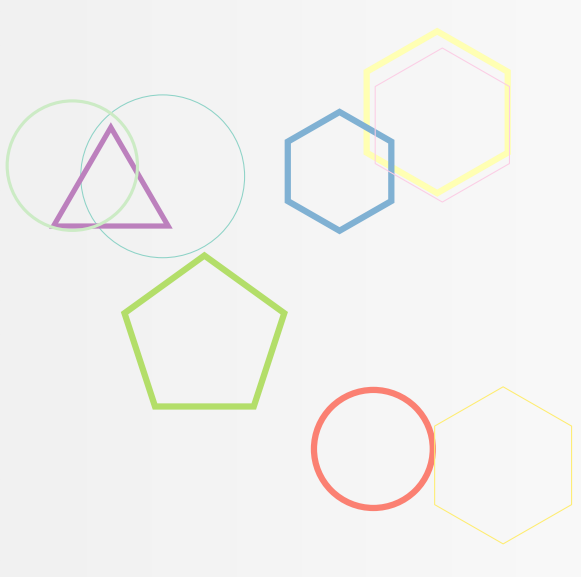[{"shape": "circle", "thickness": 0.5, "radius": 0.7, "center": [0.28, 0.694]}, {"shape": "hexagon", "thickness": 3, "radius": 0.7, "center": [0.752, 0.805]}, {"shape": "circle", "thickness": 3, "radius": 0.51, "center": [0.642, 0.222]}, {"shape": "hexagon", "thickness": 3, "radius": 0.51, "center": [0.584, 0.702]}, {"shape": "pentagon", "thickness": 3, "radius": 0.72, "center": [0.352, 0.412]}, {"shape": "hexagon", "thickness": 0.5, "radius": 0.67, "center": [0.761, 0.783]}, {"shape": "triangle", "thickness": 2.5, "radius": 0.57, "center": [0.191, 0.665]}, {"shape": "circle", "thickness": 1.5, "radius": 0.56, "center": [0.124, 0.712]}, {"shape": "hexagon", "thickness": 0.5, "radius": 0.68, "center": [0.866, 0.193]}]